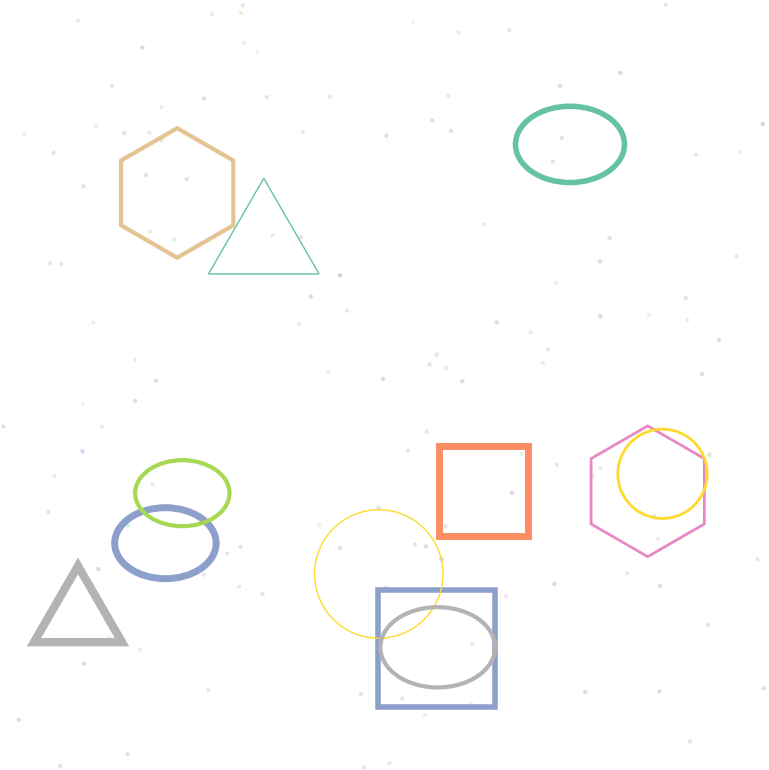[{"shape": "triangle", "thickness": 0.5, "radius": 0.41, "center": [0.343, 0.686]}, {"shape": "oval", "thickness": 2, "radius": 0.35, "center": [0.74, 0.812]}, {"shape": "square", "thickness": 2.5, "radius": 0.29, "center": [0.628, 0.363]}, {"shape": "square", "thickness": 2, "radius": 0.38, "center": [0.567, 0.158]}, {"shape": "oval", "thickness": 2.5, "radius": 0.33, "center": [0.215, 0.295]}, {"shape": "hexagon", "thickness": 1, "radius": 0.42, "center": [0.841, 0.362]}, {"shape": "oval", "thickness": 1.5, "radius": 0.31, "center": [0.237, 0.36]}, {"shape": "circle", "thickness": 1, "radius": 0.29, "center": [0.86, 0.385]}, {"shape": "circle", "thickness": 0.5, "radius": 0.42, "center": [0.492, 0.255]}, {"shape": "hexagon", "thickness": 1.5, "radius": 0.42, "center": [0.23, 0.749]}, {"shape": "oval", "thickness": 1.5, "radius": 0.37, "center": [0.568, 0.159]}, {"shape": "triangle", "thickness": 3, "radius": 0.33, "center": [0.101, 0.199]}]